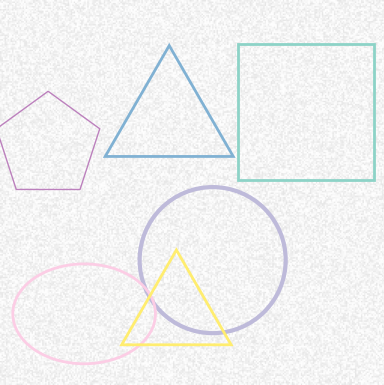[{"shape": "square", "thickness": 2, "radius": 0.88, "center": [0.794, 0.71]}, {"shape": "circle", "thickness": 3, "radius": 0.95, "center": [0.552, 0.324]}, {"shape": "triangle", "thickness": 2, "radius": 0.96, "center": [0.44, 0.69]}, {"shape": "oval", "thickness": 2, "radius": 0.93, "center": [0.219, 0.185]}, {"shape": "pentagon", "thickness": 1, "radius": 0.7, "center": [0.125, 0.622]}, {"shape": "triangle", "thickness": 2, "radius": 0.82, "center": [0.458, 0.187]}]